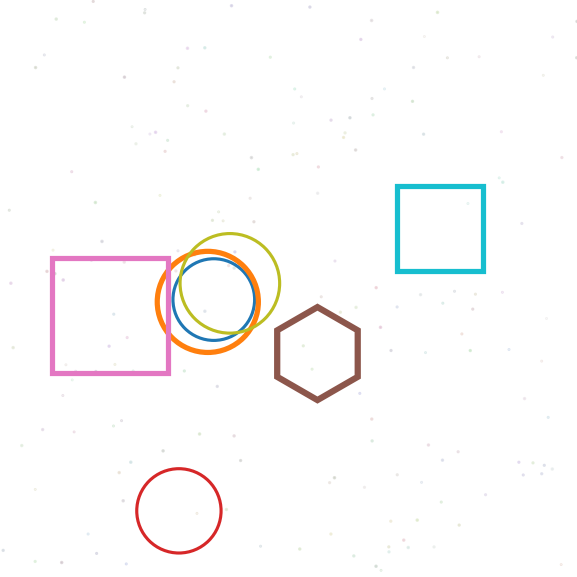[{"shape": "circle", "thickness": 1.5, "radius": 0.35, "center": [0.37, 0.48]}, {"shape": "circle", "thickness": 2.5, "radius": 0.44, "center": [0.36, 0.476]}, {"shape": "circle", "thickness": 1.5, "radius": 0.37, "center": [0.31, 0.115]}, {"shape": "hexagon", "thickness": 3, "radius": 0.4, "center": [0.55, 0.387]}, {"shape": "square", "thickness": 2.5, "radius": 0.5, "center": [0.19, 0.453]}, {"shape": "circle", "thickness": 1.5, "radius": 0.43, "center": [0.398, 0.508]}, {"shape": "square", "thickness": 2.5, "radius": 0.37, "center": [0.762, 0.604]}]